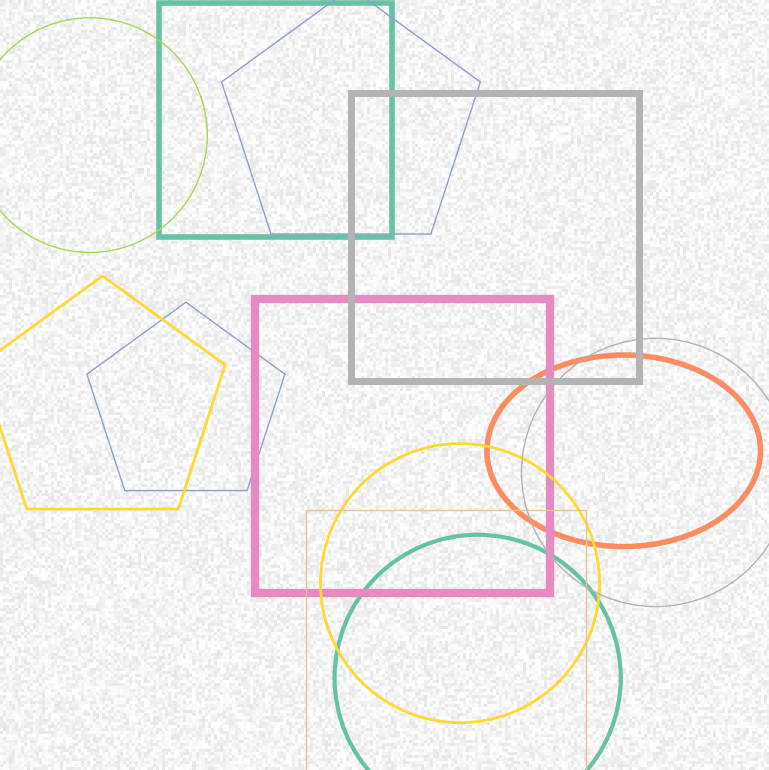[{"shape": "circle", "thickness": 1.5, "radius": 0.93, "center": [0.62, 0.12]}, {"shape": "square", "thickness": 2, "radius": 0.76, "center": [0.358, 0.844]}, {"shape": "oval", "thickness": 2, "radius": 0.89, "center": [0.81, 0.415]}, {"shape": "pentagon", "thickness": 0.5, "radius": 0.88, "center": [0.456, 0.839]}, {"shape": "pentagon", "thickness": 0.5, "radius": 0.68, "center": [0.241, 0.472]}, {"shape": "square", "thickness": 3, "radius": 0.95, "center": [0.523, 0.421]}, {"shape": "circle", "thickness": 0.5, "radius": 0.76, "center": [0.117, 0.825]}, {"shape": "circle", "thickness": 1, "radius": 0.91, "center": [0.597, 0.243]}, {"shape": "pentagon", "thickness": 1, "radius": 0.84, "center": [0.133, 0.474]}, {"shape": "square", "thickness": 0.5, "radius": 0.91, "center": [0.579, 0.156]}, {"shape": "circle", "thickness": 0.5, "radius": 0.87, "center": [0.851, 0.386]}, {"shape": "square", "thickness": 2.5, "radius": 0.93, "center": [0.643, 0.692]}]